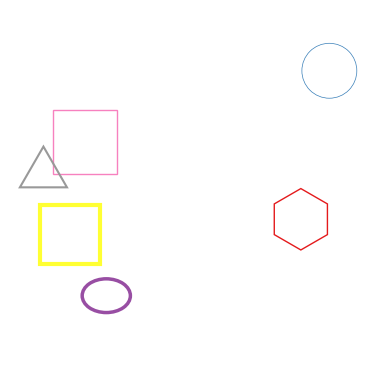[{"shape": "hexagon", "thickness": 1, "radius": 0.4, "center": [0.781, 0.43]}, {"shape": "circle", "thickness": 0.5, "radius": 0.36, "center": [0.855, 0.816]}, {"shape": "oval", "thickness": 2.5, "radius": 0.31, "center": [0.276, 0.232]}, {"shape": "square", "thickness": 3, "radius": 0.39, "center": [0.181, 0.391]}, {"shape": "square", "thickness": 1, "radius": 0.42, "center": [0.221, 0.632]}, {"shape": "triangle", "thickness": 1.5, "radius": 0.35, "center": [0.113, 0.549]}]